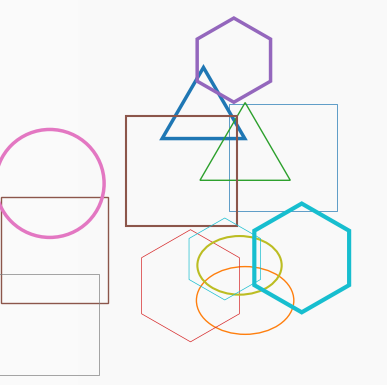[{"shape": "triangle", "thickness": 2.5, "radius": 0.62, "center": [0.525, 0.702]}, {"shape": "square", "thickness": 0.5, "radius": 0.7, "center": [0.73, 0.592]}, {"shape": "oval", "thickness": 1, "radius": 0.63, "center": [0.633, 0.22]}, {"shape": "triangle", "thickness": 1, "radius": 0.67, "center": [0.633, 0.599]}, {"shape": "hexagon", "thickness": 0.5, "radius": 0.73, "center": [0.492, 0.258]}, {"shape": "hexagon", "thickness": 2.5, "radius": 0.55, "center": [0.604, 0.844]}, {"shape": "square", "thickness": 1.5, "radius": 0.72, "center": [0.468, 0.556]}, {"shape": "square", "thickness": 1, "radius": 0.69, "center": [0.14, 0.35]}, {"shape": "circle", "thickness": 2.5, "radius": 0.7, "center": [0.128, 0.524]}, {"shape": "square", "thickness": 0.5, "radius": 0.65, "center": [0.124, 0.157]}, {"shape": "oval", "thickness": 1.5, "radius": 0.54, "center": [0.618, 0.311]}, {"shape": "hexagon", "thickness": 0.5, "radius": 0.53, "center": [0.58, 0.327]}, {"shape": "hexagon", "thickness": 3, "radius": 0.71, "center": [0.779, 0.33]}]